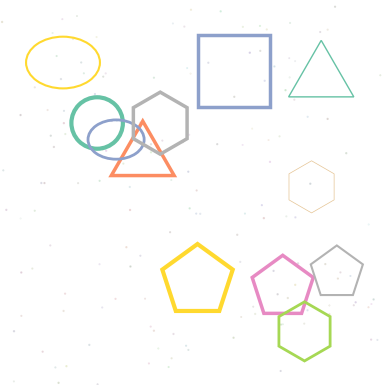[{"shape": "circle", "thickness": 3, "radius": 0.33, "center": [0.252, 0.681]}, {"shape": "triangle", "thickness": 1, "radius": 0.49, "center": [0.834, 0.797]}, {"shape": "triangle", "thickness": 2.5, "radius": 0.47, "center": [0.371, 0.591]}, {"shape": "oval", "thickness": 2, "radius": 0.36, "center": [0.302, 0.638]}, {"shape": "square", "thickness": 2.5, "radius": 0.47, "center": [0.608, 0.817]}, {"shape": "pentagon", "thickness": 2.5, "radius": 0.42, "center": [0.734, 0.253]}, {"shape": "hexagon", "thickness": 2, "radius": 0.38, "center": [0.791, 0.139]}, {"shape": "pentagon", "thickness": 3, "radius": 0.48, "center": [0.513, 0.27]}, {"shape": "oval", "thickness": 1.5, "radius": 0.48, "center": [0.164, 0.838]}, {"shape": "hexagon", "thickness": 0.5, "radius": 0.34, "center": [0.809, 0.515]}, {"shape": "pentagon", "thickness": 1.5, "radius": 0.36, "center": [0.875, 0.291]}, {"shape": "hexagon", "thickness": 2.5, "radius": 0.4, "center": [0.416, 0.68]}]